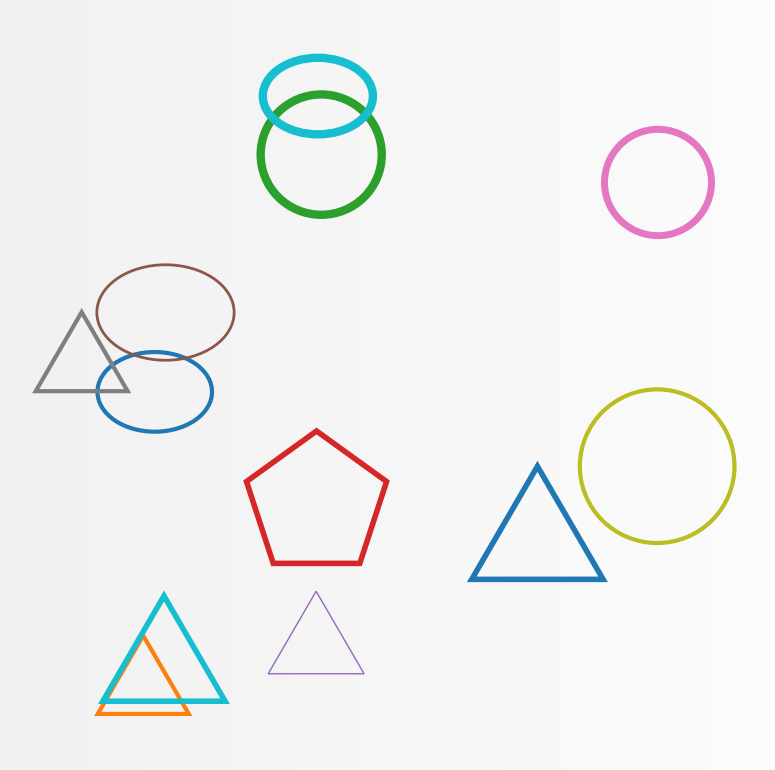[{"shape": "triangle", "thickness": 2, "radius": 0.49, "center": [0.693, 0.297]}, {"shape": "oval", "thickness": 1.5, "radius": 0.37, "center": [0.2, 0.491]}, {"shape": "triangle", "thickness": 1.5, "radius": 0.34, "center": [0.185, 0.107]}, {"shape": "circle", "thickness": 3, "radius": 0.39, "center": [0.414, 0.799]}, {"shape": "pentagon", "thickness": 2, "radius": 0.48, "center": [0.408, 0.345]}, {"shape": "triangle", "thickness": 0.5, "radius": 0.36, "center": [0.408, 0.161]}, {"shape": "oval", "thickness": 1, "radius": 0.44, "center": [0.214, 0.594]}, {"shape": "circle", "thickness": 2.5, "radius": 0.35, "center": [0.849, 0.763]}, {"shape": "triangle", "thickness": 1.5, "radius": 0.34, "center": [0.105, 0.526]}, {"shape": "circle", "thickness": 1.5, "radius": 0.5, "center": [0.848, 0.395]}, {"shape": "triangle", "thickness": 2, "radius": 0.46, "center": [0.212, 0.135]}, {"shape": "oval", "thickness": 3, "radius": 0.36, "center": [0.41, 0.875]}]